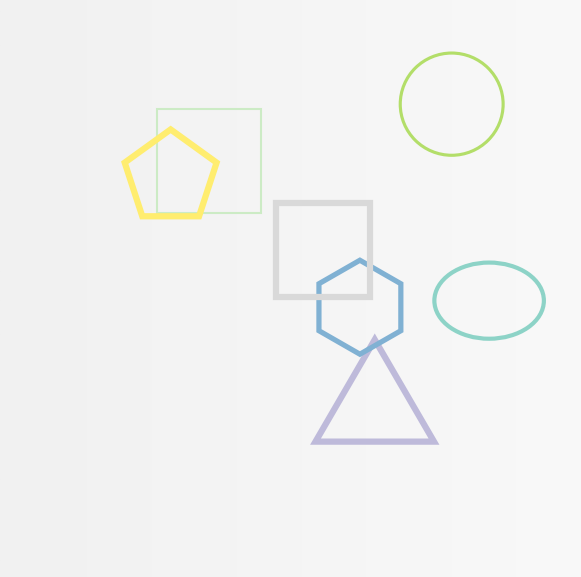[{"shape": "oval", "thickness": 2, "radius": 0.47, "center": [0.841, 0.479]}, {"shape": "triangle", "thickness": 3, "radius": 0.59, "center": [0.645, 0.293]}, {"shape": "hexagon", "thickness": 2.5, "radius": 0.41, "center": [0.619, 0.467]}, {"shape": "circle", "thickness": 1.5, "radius": 0.44, "center": [0.777, 0.819]}, {"shape": "square", "thickness": 3, "radius": 0.41, "center": [0.556, 0.567]}, {"shape": "square", "thickness": 1, "radius": 0.45, "center": [0.36, 0.72]}, {"shape": "pentagon", "thickness": 3, "radius": 0.42, "center": [0.294, 0.692]}]